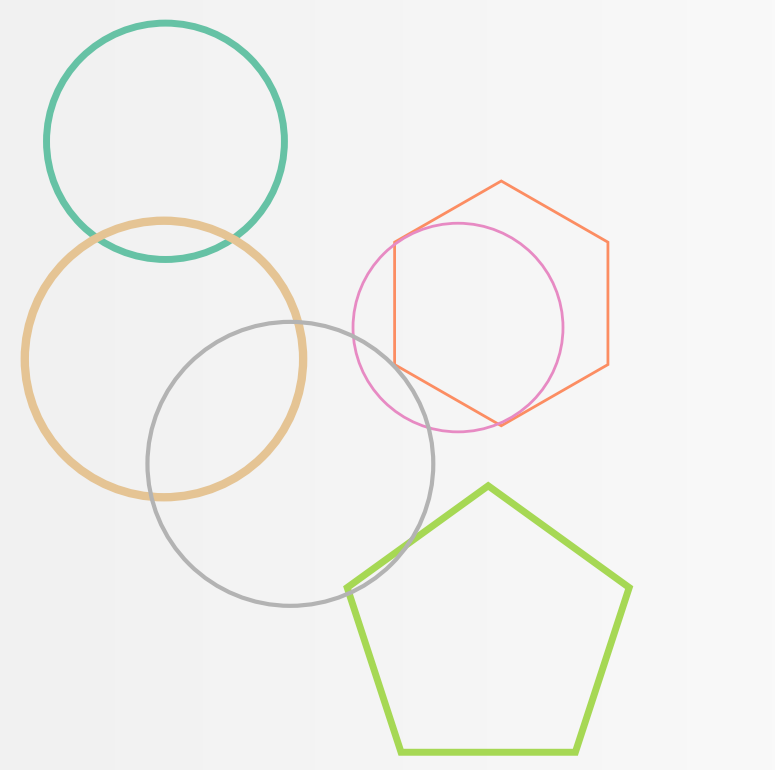[{"shape": "circle", "thickness": 2.5, "radius": 0.77, "center": [0.214, 0.817]}, {"shape": "hexagon", "thickness": 1, "radius": 0.79, "center": [0.647, 0.606]}, {"shape": "circle", "thickness": 1, "radius": 0.68, "center": [0.591, 0.575]}, {"shape": "pentagon", "thickness": 2.5, "radius": 0.96, "center": [0.63, 0.178]}, {"shape": "circle", "thickness": 3, "radius": 0.9, "center": [0.212, 0.534]}, {"shape": "circle", "thickness": 1.5, "radius": 0.92, "center": [0.375, 0.398]}]